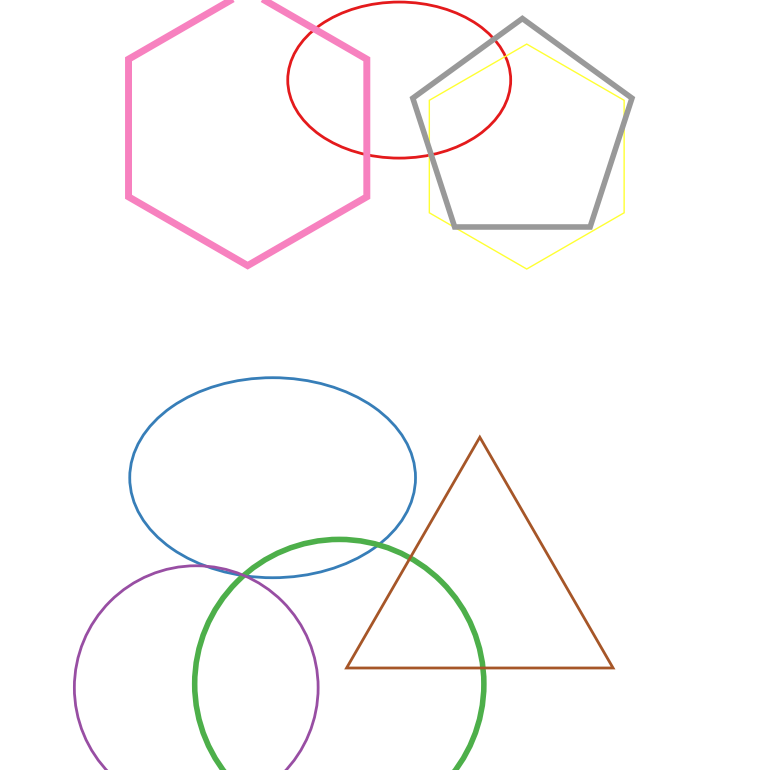[{"shape": "oval", "thickness": 1, "radius": 0.72, "center": [0.518, 0.896]}, {"shape": "oval", "thickness": 1, "radius": 0.93, "center": [0.354, 0.38]}, {"shape": "circle", "thickness": 2, "radius": 0.94, "center": [0.441, 0.112]}, {"shape": "circle", "thickness": 1, "radius": 0.79, "center": [0.255, 0.107]}, {"shape": "hexagon", "thickness": 0.5, "radius": 0.73, "center": [0.684, 0.797]}, {"shape": "triangle", "thickness": 1, "radius": 1.0, "center": [0.623, 0.232]}, {"shape": "hexagon", "thickness": 2.5, "radius": 0.89, "center": [0.322, 0.834]}, {"shape": "pentagon", "thickness": 2, "radius": 0.75, "center": [0.678, 0.826]}]